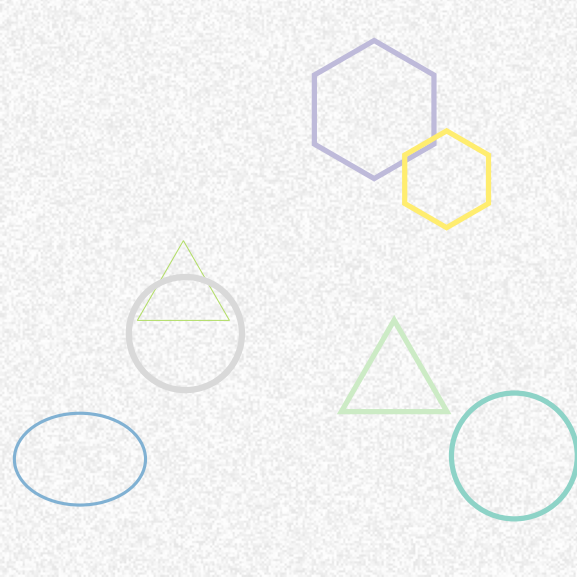[{"shape": "circle", "thickness": 2.5, "radius": 0.54, "center": [0.891, 0.21]}, {"shape": "hexagon", "thickness": 2.5, "radius": 0.6, "center": [0.648, 0.809]}, {"shape": "oval", "thickness": 1.5, "radius": 0.57, "center": [0.138, 0.204]}, {"shape": "triangle", "thickness": 0.5, "radius": 0.46, "center": [0.318, 0.49]}, {"shape": "circle", "thickness": 3, "radius": 0.49, "center": [0.321, 0.422]}, {"shape": "triangle", "thickness": 2.5, "radius": 0.53, "center": [0.683, 0.339]}, {"shape": "hexagon", "thickness": 2.5, "radius": 0.42, "center": [0.773, 0.689]}]